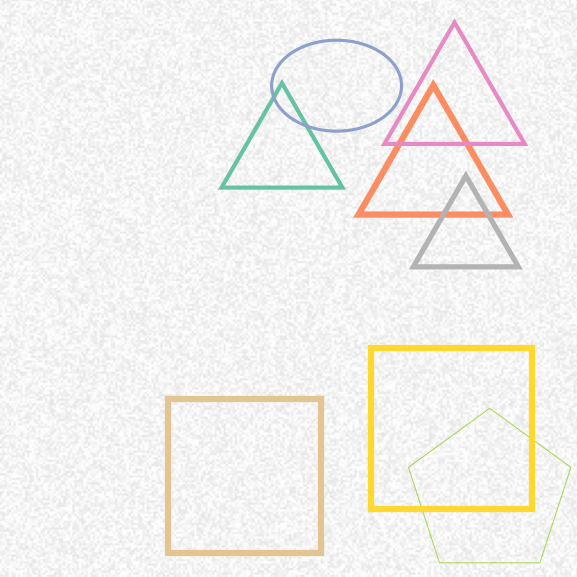[{"shape": "triangle", "thickness": 2, "radius": 0.6, "center": [0.488, 0.735]}, {"shape": "triangle", "thickness": 3, "radius": 0.75, "center": [0.75, 0.702]}, {"shape": "oval", "thickness": 1.5, "radius": 0.56, "center": [0.583, 0.851]}, {"shape": "triangle", "thickness": 2, "radius": 0.7, "center": [0.787, 0.82]}, {"shape": "pentagon", "thickness": 0.5, "radius": 0.74, "center": [0.848, 0.144]}, {"shape": "square", "thickness": 3, "radius": 0.7, "center": [0.782, 0.257]}, {"shape": "square", "thickness": 3, "radius": 0.66, "center": [0.424, 0.175]}, {"shape": "triangle", "thickness": 2.5, "radius": 0.53, "center": [0.807, 0.59]}]